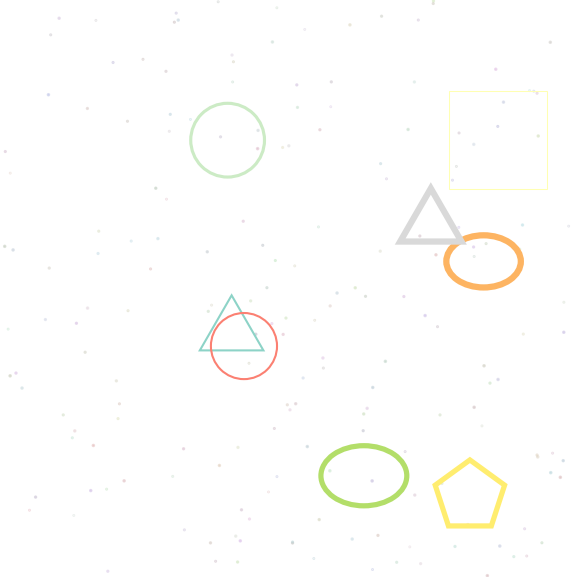[{"shape": "triangle", "thickness": 1, "radius": 0.32, "center": [0.401, 0.424]}, {"shape": "square", "thickness": 0.5, "radius": 0.43, "center": [0.863, 0.756]}, {"shape": "circle", "thickness": 1, "radius": 0.29, "center": [0.422, 0.4]}, {"shape": "oval", "thickness": 3, "radius": 0.32, "center": [0.837, 0.547]}, {"shape": "oval", "thickness": 2.5, "radius": 0.37, "center": [0.63, 0.175]}, {"shape": "triangle", "thickness": 3, "radius": 0.31, "center": [0.746, 0.612]}, {"shape": "circle", "thickness": 1.5, "radius": 0.32, "center": [0.394, 0.756]}, {"shape": "pentagon", "thickness": 2.5, "radius": 0.32, "center": [0.814, 0.14]}]